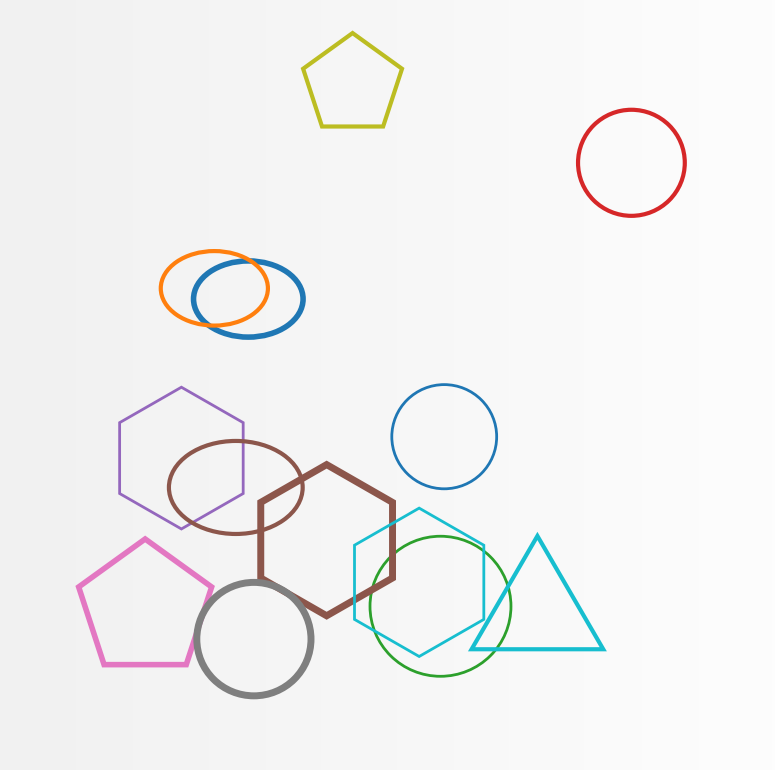[{"shape": "circle", "thickness": 1, "radius": 0.34, "center": [0.573, 0.433]}, {"shape": "oval", "thickness": 2, "radius": 0.35, "center": [0.32, 0.612]}, {"shape": "oval", "thickness": 1.5, "radius": 0.35, "center": [0.277, 0.626]}, {"shape": "circle", "thickness": 1, "radius": 0.45, "center": [0.568, 0.213]}, {"shape": "circle", "thickness": 1.5, "radius": 0.34, "center": [0.815, 0.789]}, {"shape": "hexagon", "thickness": 1, "radius": 0.46, "center": [0.234, 0.405]}, {"shape": "oval", "thickness": 1.5, "radius": 0.43, "center": [0.304, 0.367]}, {"shape": "hexagon", "thickness": 2.5, "radius": 0.49, "center": [0.421, 0.298]}, {"shape": "pentagon", "thickness": 2, "radius": 0.45, "center": [0.187, 0.21]}, {"shape": "circle", "thickness": 2.5, "radius": 0.37, "center": [0.328, 0.17]}, {"shape": "pentagon", "thickness": 1.5, "radius": 0.34, "center": [0.455, 0.89]}, {"shape": "triangle", "thickness": 1.5, "radius": 0.49, "center": [0.693, 0.206]}, {"shape": "hexagon", "thickness": 1, "radius": 0.48, "center": [0.541, 0.244]}]